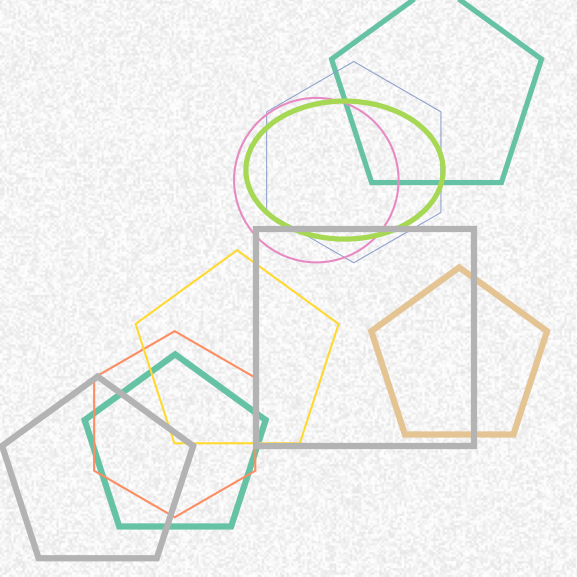[{"shape": "pentagon", "thickness": 2.5, "radius": 0.96, "center": [0.756, 0.838]}, {"shape": "pentagon", "thickness": 3, "radius": 0.82, "center": [0.303, 0.221]}, {"shape": "hexagon", "thickness": 1, "radius": 0.81, "center": [0.303, 0.265]}, {"shape": "hexagon", "thickness": 0.5, "radius": 0.87, "center": [0.613, 0.718]}, {"shape": "circle", "thickness": 1, "radius": 0.71, "center": [0.548, 0.687]}, {"shape": "oval", "thickness": 2.5, "radius": 0.85, "center": [0.597, 0.705]}, {"shape": "pentagon", "thickness": 1, "radius": 0.92, "center": [0.411, 0.381]}, {"shape": "pentagon", "thickness": 3, "radius": 0.8, "center": [0.795, 0.376]}, {"shape": "pentagon", "thickness": 3, "radius": 0.87, "center": [0.169, 0.173]}, {"shape": "square", "thickness": 3, "radius": 0.94, "center": [0.632, 0.415]}]